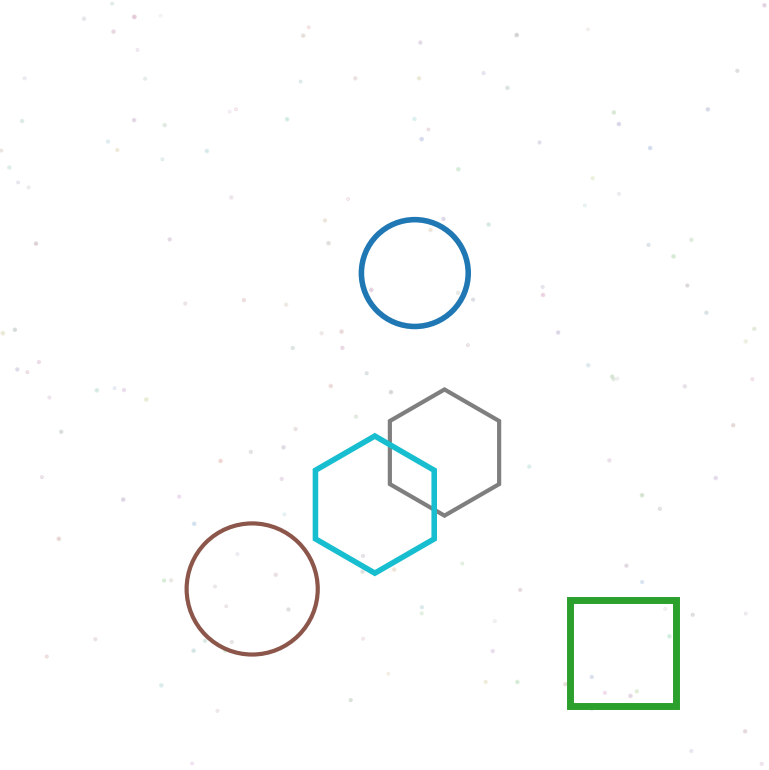[{"shape": "circle", "thickness": 2, "radius": 0.35, "center": [0.539, 0.645]}, {"shape": "square", "thickness": 2.5, "radius": 0.34, "center": [0.809, 0.152]}, {"shape": "circle", "thickness": 1.5, "radius": 0.43, "center": [0.328, 0.235]}, {"shape": "hexagon", "thickness": 1.5, "radius": 0.41, "center": [0.577, 0.412]}, {"shape": "hexagon", "thickness": 2, "radius": 0.45, "center": [0.487, 0.345]}]